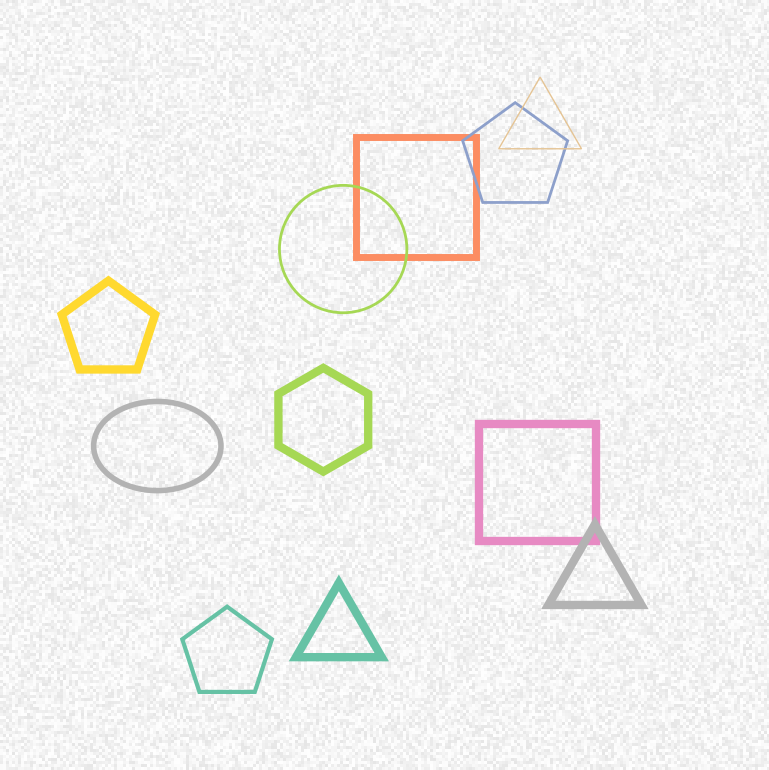[{"shape": "triangle", "thickness": 3, "radius": 0.32, "center": [0.44, 0.179]}, {"shape": "pentagon", "thickness": 1.5, "radius": 0.31, "center": [0.295, 0.151]}, {"shape": "square", "thickness": 2.5, "radius": 0.39, "center": [0.54, 0.744]}, {"shape": "pentagon", "thickness": 1, "radius": 0.36, "center": [0.669, 0.795]}, {"shape": "square", "thickness": 3, "radius": 0.38, "center": [0.698, 0.373]}, {"shape": "circle", "thickness": 1, "radius": 0.41, "center": [0.446, 0.677]}, {"shape": "hexagon", "thickness": 3, "radius": 0.34, "center": [0.42, 0.455]}, {"shape": "pentagon", "thickness": 3, "radius": 0.32, "center": [0.141, 0.572]}, {"shape": "triangle", "thickness": 0.5, "radius": 0.31, "center": [0.701, 0.838]}, {"shape": "triangle", "thickness": 3, "radius": 0.35, "center": [0.773, 0.249]}, {"shape": "oval", "thickness": 2, "radius": 0.41, "center": [0.204, 0.421]}]